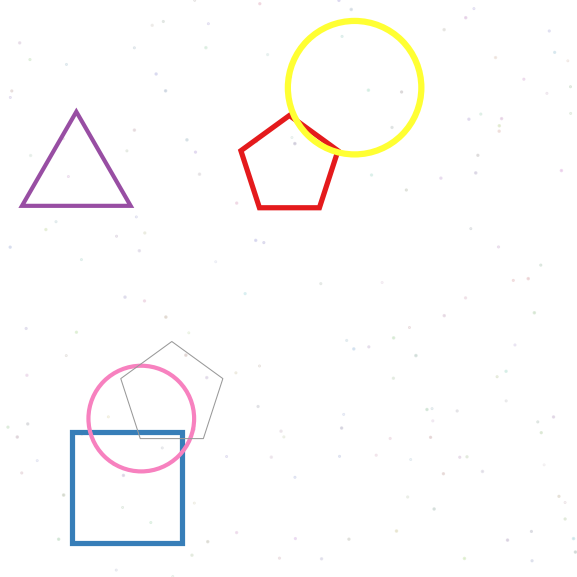[{"shape": "pentagon", "thickness": 2.5, "radius": 0.44, "center": [0.501, 0.711]}, {"shape": "square", "thickness": 2.5, "radius": 0.48, "center": [0.22, 0.155]}, {"shape": "triangle", "thickness": 2, "radius": 0.54, "center": [0.132, 0.697]}, {"shape": "circle", "thickness": 3, "radius": 0.58, "center": [0.614, 0.847]}, {"shape": "circle", "thickness": 2, "radius": 0.46, "center": [0.245, 0.274]}, {"shape": "pentagon", "thickness": 0.5, "radius": 0.46, "center": [0.298, 0.315]}]